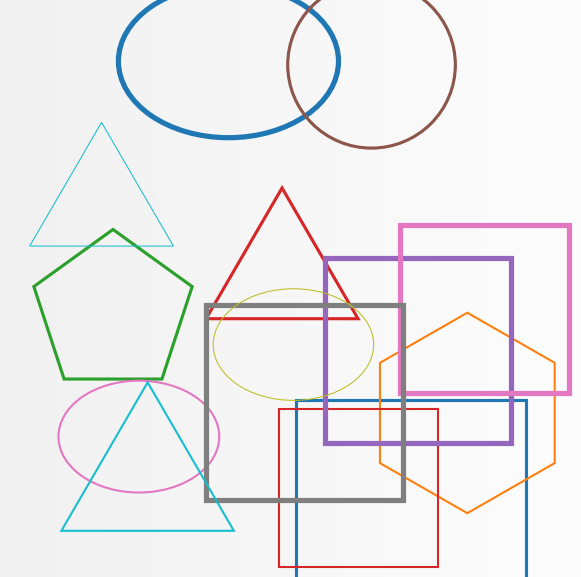[{"shape": "square", "thickness": 1.5, "radius": 0.99, "center": [0.707, 0.108]}, {"shape": "oval", "thickness": 2.5, "radius": 0.95, "center": [0.393, 0.893]}, {"shape": "hexagon", "thickness": 1, "radius": 0.87, "center": [0.804, 0.284]}, {"shape": "pentagon", "thickness": 1.5, "radius": 0.72, "center": [0.194, 0.459]}, {"shape": "square", "thickness": 1, "radius": 0.68, "center": [0.616, 0.154]}, {"shape": "triangle", "thickness": 1.5, "radius": 0.75, "center": [0.485, 0.523]}, {"shape": "square", "thickness": 2.5, "radius": 0.8, "center": [0.72, 0.392]}, {"shape": "circle", "thickness": 1.5, "radius": 0.72, "center": [0.639, 0.887]}, {"shape": "square", "thickness": 2.5, "radius": 0.73, "center": [0.834, 0.463]}, {"shape": "oval", "thickness": 1, "radius": 0.69, "center": [0.239, 0.243]}, {"shape": "square", "thickness": 2.5, "radius": 0.85, "center": [0.525, 0.302]}, {"shape": "oval", "thickness": 0.5, "radius": 0.69, "center": [0.505, 0.402]}, {"shape": "triangle", "thickness": 0.5, "radius": 0.71, "center": [0.175, 0.644]}, {"shape": "triangle", "thickness": 1, "radius": 0.86, "center": [0.254, 0.166]}]